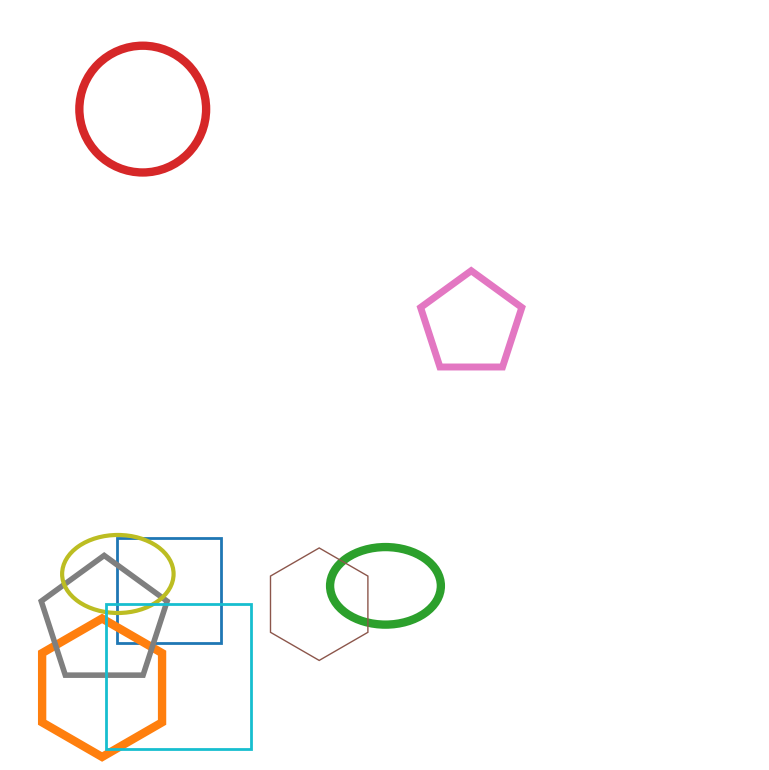[{"shape": "square", "thickness": 1, "radius": 0.34, "center": [0.219, 0.233]}, {"shape": "hexagon", "thickness": 3, "radius": 0.45, "center": [0.133, 0.107]}, {"shape": "oval", "thickness": 3, "radius": 0.36, "center": [0.501, 0.239]}, {"shape": "circle", "thickness": 3, "radius": 0.41, "center": [0.185, 0.858]}, {"shape": "hexagon", "thickness": 0.5, "radius": 0.37, "center": [0.415, 0.215]}, {"shape": "pentagon", "thickness": 2.5, "radius": 0.35, "center": [0.612, 0.579]}, {"shape": "pentagon", "thickness": 2, "radius": 0.43, "center": [0.135, 0.193]}, {"shape": "oval", "thickness": 1.5, "radius": 0.36, "center": [0.153, 0.255]}, {"shape": "square", "thickness": 1, "radius": 0.47, "center": [0.232, 0.122]}]